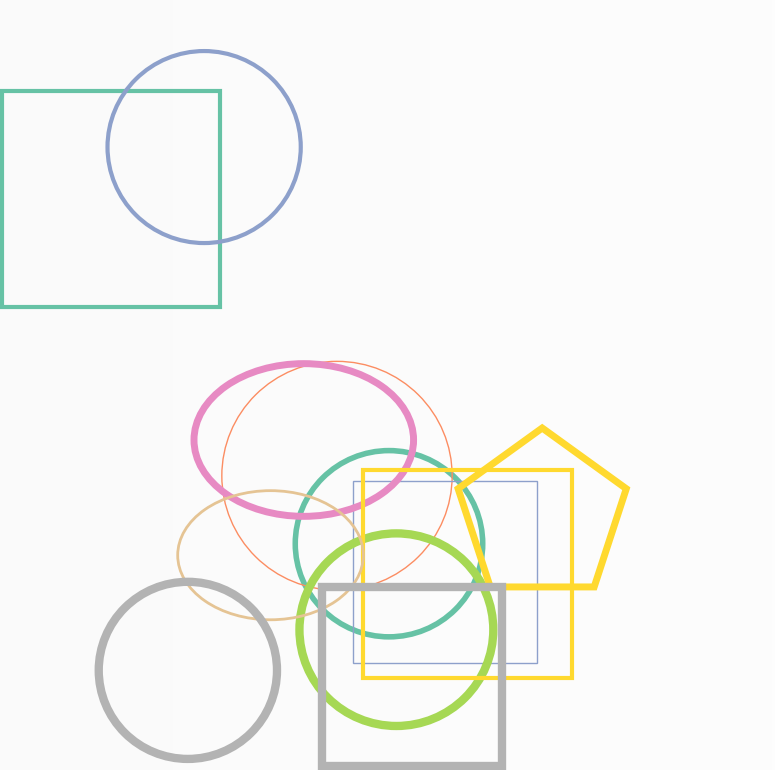[{"shape": "circle", "thickness": 2, "radius": 0.6, "center": [0.502, 0.294]}, {"shape": "square", "thickness": 1.5, "radius": 0.7, "center": [0.143, 0.742]}, {"shape": "circle", "thickness": 0.5, "radius": 0.74, "center": [0.435, 0.382]}, {"shape": "circle", "thickness": 1.5, "radius": 0.62, "center": [0.263, 0.809]}, {"shape": "square", "thickness": 0.5, "radius": 0.59, "center": [0.574, 0.257]}, {"shape": "oval", "thickness": 2.5, "radius": 0.71, "center": [0.392, 0.429]}, {"shape": "circle", "thickness": 3, "radius": 0.63, "center": [0.511, 0.182]}, {"shape": "pentagon", "thickness": 2.5, "radius": 0.57, "center": [0.7, 0.33]}, {"shape": "square", "thickness": 1.5, "radius": 0.67, "center": [0.604, 0.255]}, {"shape": "oval", "thickness": 1, "radius": 0.6, "center": [0.349, 0.279]}, {"shape": "circle", "thickness": 3, "radius": 0.58, "center": [0.242, 0.129]}, {"shape": "square", "thickness": 3, "radius": 0.58, "center": [0.531, 0.121]}]